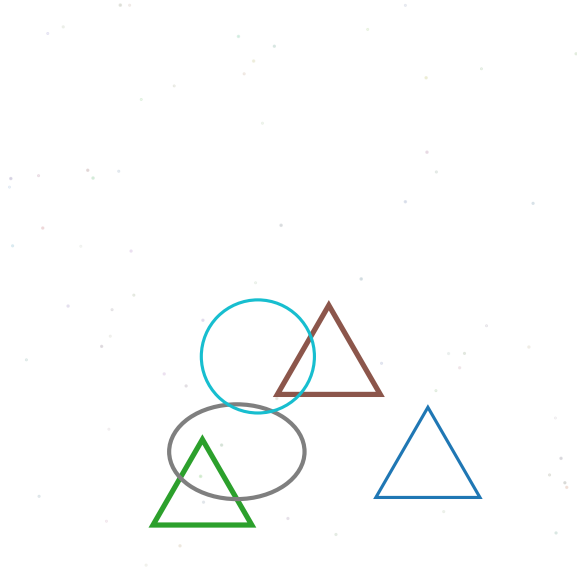[{"shape": "triangle", "thickness": 1.5, "radius": 0.52, "center": [0.741, 0.19]}, {"shape": "triangle", "thickness": 2.5, "radius": 0.49, "center": [0.35, 0.139]}, {"shape": "triangle", "thickness": 2.5, "radius": 0.51, "center": [0.569, 0.368]}, {"shape": "oval", "thickness": 2, "radius": 0.59, "center": [0.41, 0.217]}, {"shape": "circle", "thickness": 1.5, "radius": 0.49, "center": [0.447, 0.382]}]